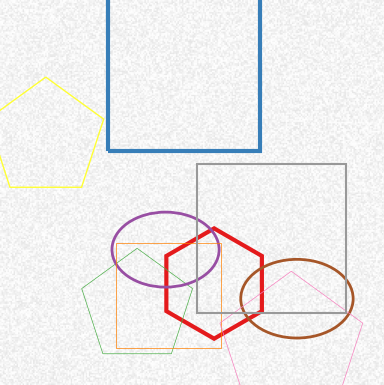[{"shape": "hexagon", "thickness": 3, "radius": 0.72, "center": [0.556, 0.264]}, {"shape": "square", "thickness": 3, "radius": 0.99, "center": [0.478, 0.805]}, {"shape": "pentagon", "thickness": 0.5, "radius": 0.76, "center": [0.356, 0.204]}, {"shape": "oval", "thickness": 2, "radius": 0.7, "center": [0.43, 0.352]}, {"shape": "square", "thickness": 0.5, "radius": 0.68, "center": [0.439, 0.233]}, {"shape": "pentagon", "thickness": 1, "radius": 0.79, "center": [0.119, 0.642]}, {"shape": "oval", "thickness": 2, "radius": 0.73, "center": [0.771, 0.224]}, {"shape": "pentagon", "thickness": 0.5, "radius": 0.97, "center": [0.757, 0.101]}, {"shape": "square", "thickness": 1.5, "radius": 0.97, "center": [0.705, 0.38]}]